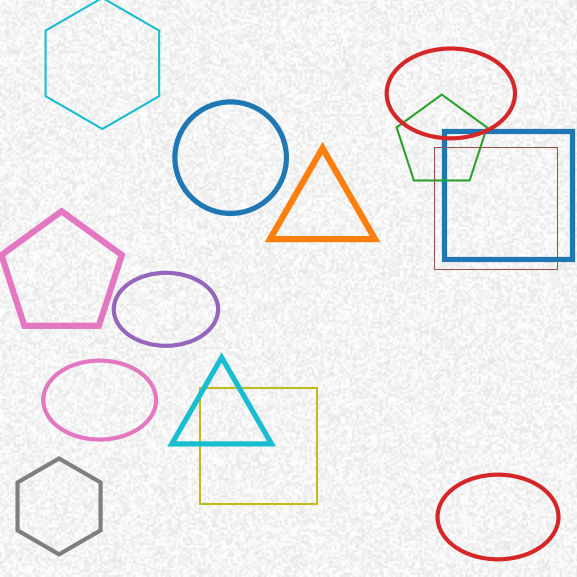[{"shape": "circle", "thickness": 2.5, "radius": 0.48, "center": [0.399, 0.726]}, {"shape": "square", "thickness": 2.5, "radius": 0.55, "center": [0.88, 0.662]}, {"shape": "triangle", "thickness": 3, "radius": 0.53, "center": [0.558, 0.638]}, {"shape": "pentagon", "thickness": 1, "radius": 0.41, "center": [0.765, 0.753]}, {"shape": "oval", "thickness": 2, "radius": 0.52, "center": [0.862, 0.104]}, {"shape": "oval", "thickness": 2, "radius": 0.56, "center": [0.781, 0.837]}, {"shape": "oval", "thickness": 2, "radius": 0.45, "center": [0.287, 0.464]}, {"shape": "square", "thickness": 0.5, "radius": 0.53, "center": [0.858, 0.639]}, {"shape": "oval", "thickness": 2, "radius": 0.49, "center": [0.173, 0.306]}, {"shape": "pentagon", "thickness": 3, "radius": 0.55, "center": [0.107, 0.524]}, {"shape": "hexagon", "thickness": 2, "radius": 0.41, "center": [0.102, 0.122]}, {"shape": "square", "thickness": 1, "radius": 0.5, "center": [0.448, 0.227]}, {"shape": "triangle", "thickness": 2.5, "radius": 0.5, "center": [0.384, 0.28]}, {"shape": "hexagon", "thickness": 1, "radius": 0.57, "center": [0.177, 0.889]}]